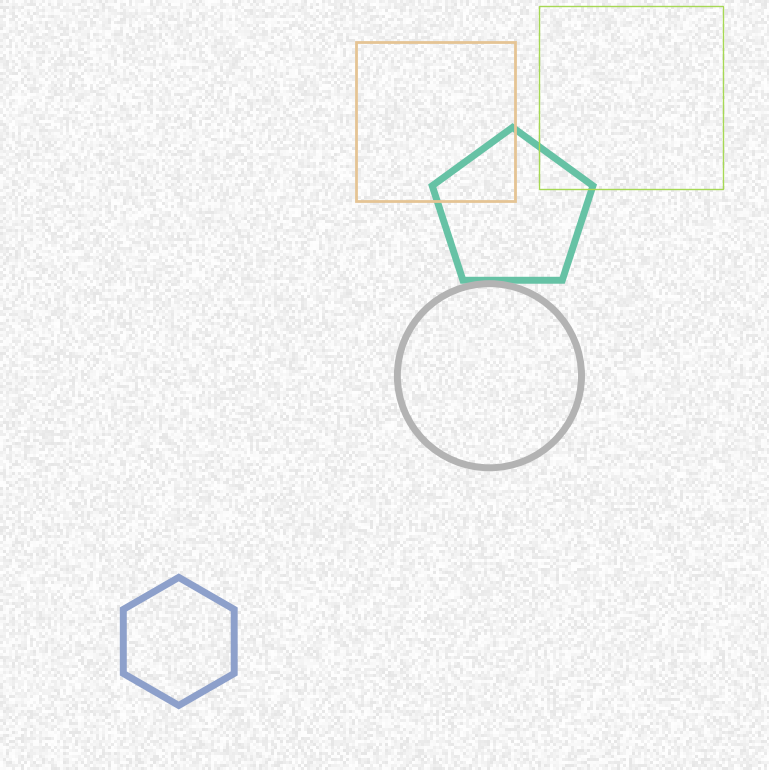[{"shape": "pentagon", "thickness": 2.5, "radius": 0.55, "center": [0.666, 0.725]}, {"shape": "hexagon", "thickness": 2.5, "radius": 0.42, "center": [0.232, 0.167]}, {"shape": "square", "thickness": 0.5, "radius": 0.6, "center": [0.82, 0.874]}, {"shape": "square", "thickness": 1, "radius": 0.51, "center": [0.565, 0.842]}, {"shape": "circle", "thickness": 2.5, "radius": 0.6, "center": [0.636, 0.512]}]